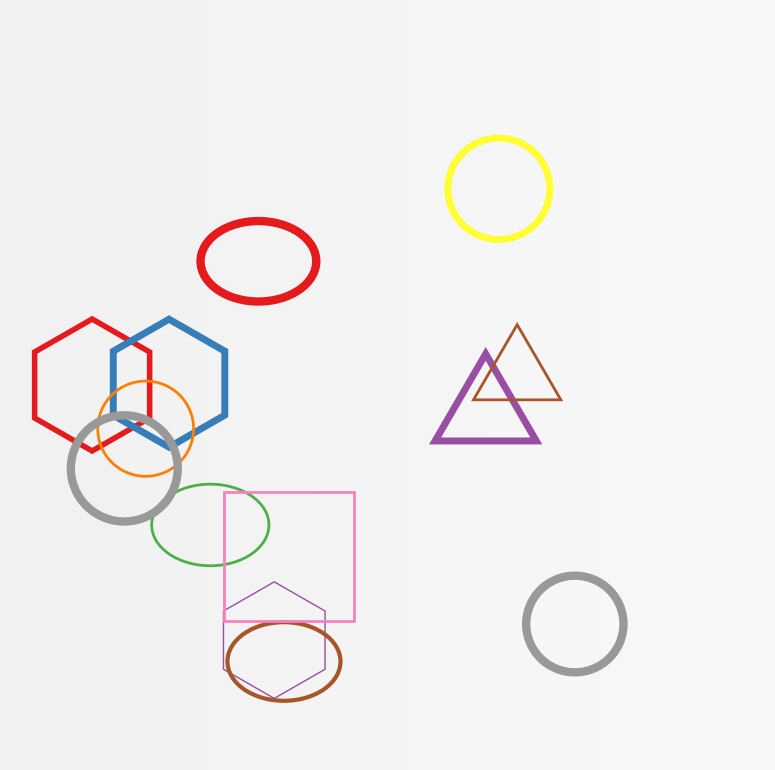[{"shape": "hexagon", "thickness": 2, "radius": 0.43, "center": [0.119, 0.5]}, {"shape": "oval", "thickness": 3, "radius": 0.37, "center": [0.333, 0.661]}, {"shape": "hexagon", "thickness": 2.5, "radius": 0.42, "center": [0.218, 0.502]}, {"shape": "oval", "thickness": 1, "radius": 0.38, "center": [0.271, 0.318]}, {"shape": "hexagon", "thickness": 0.5, "radius": 0.38, "center": [0.354, 0.169]}, {"shape": "triangle", "thickness": 2.5, "radius": 0.38, "center": [0.627, 0.465]}, {"shape": "circle", "thickness": 1, "radius": 0.31, "center": [0.188, 0.443]}, {"shape": "circle", "thickness": 2.5, "radius": 0.33, "center": [0.644, 0.755]}, {"shape": "triangle", "thickness": 1, "radius": 0.33, "center": [0.667, 0.513]}, {"shape": "oval", "thickness": 1.5, "radius": 0.36, "center": [0.366, 0.141]}, {"shape": "square", "thickness": 1, "radius": 0.42, "center": [0.373, 0.278]}, {"shape": "circle", "thickness": 3, "radius": 0.34, "center": [0.16, 0.392]}, {"shape": "circle", "thickness": 3, "radius": 0.31, "center": [0.742, 0.19]}]